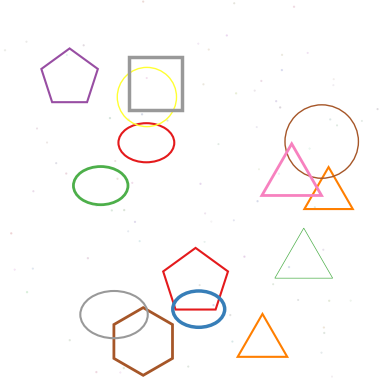[{"shape": "oval", "thickness": 1.5, "radius": 0.36, "center": [0.38, 0.629]}, {"shape": "pentagon", "thickness": 1.5, "radius": 0.44, "center": [0.508, 0.268]}, {"shape": "oval", "thickness": 2.5, "radius": 0.34, "center": [0.516, 0.197]}, {"shape": "triangle", "thickness": 0.5, "radius": 0.43, "center": [0.789, 0.321]}, {"shape": "oval", "thickness": 2, "radius": 0.35, "center": [0.262, 0.518]}, {"shape": "pentagon", "thickness": 1.5, "radius": 0.39, "center": [0.181, 0.797]}, {"shape": "triangle", "thickness": 1.5, "radius": 0.37, "center": [0.682, 0.11]}, {"shape": "triangle", "thickness": 1.5, "radius": 0.36, "center": [0.853, 0.493]}, {"shape": "circle", "thickness": 1, "radius": 0.38, "center": [0.382, 0.748]}, {"shape": "hexagon", "thickness": 2, "radius": 0.44, "center": [0.372, 0.113]}, {"shape": "circle", "thickness": 1, "radius": 0.48, "center": [0.836, 0.632]}, {"shape": "triangle", "thickness": 2, "radius": 0.45, "center": [0.758, 0.537]}, {"shape": "oval", "thickness": 1.5, "radius": 0.44, "center": [0.296, 0.183]}, {"shape": "square", "thickness": 2.5, "radius": 0.35, "center": [0.404, 0.783]}]